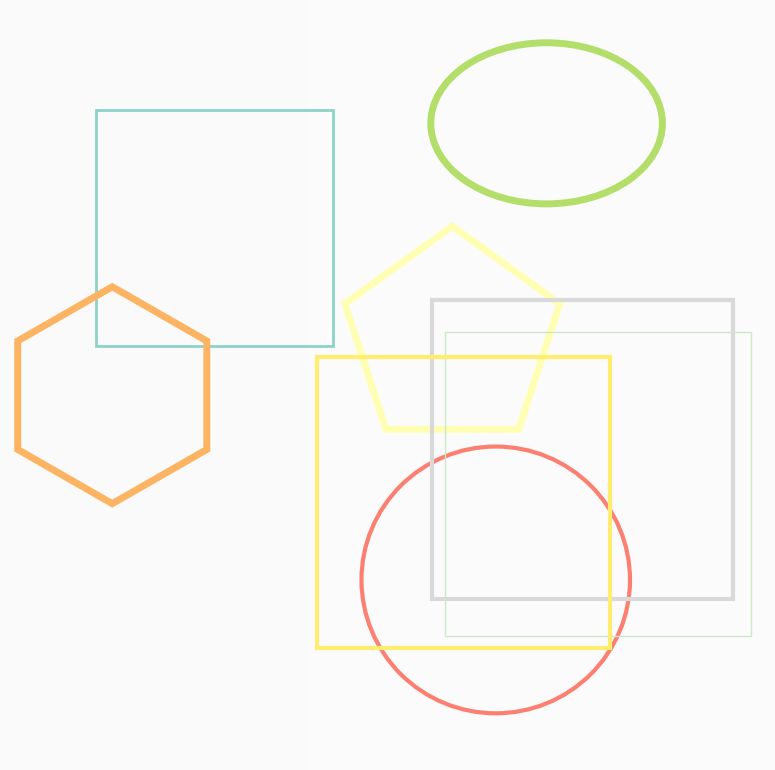[{"shape": "square", "thickness": 1, "radius": 0.77, "center": [0.277, 0.704]}, {"shape": "pentagon", "thickness": 2.5, "radius": 0.73, "center": [0.584, 0.56]}, {"shape": "circle", "thickness": 1.5, "radius": 0.87, "center": [0.64, 0.247]}, {"shape": "hexagon", "thickness": 2.5, "radius": 0.7, "center": [0.145, 0.487]}, {"shape": "oval", "thickness": 2.5, "radius": 0.75, "center": [0.705, 0.84]}, {"shape": "square", "thickness": 1.5, "radius": 0.97, "center": [0.752, 0.416]}, {"shape": "square", "thickness": 0.5, "radius": 0.99, "center": [0.771, 0.371]}, {"shape": "square", "thickness": 1.5, "radius": 0.95, "center": [0.598, 0.347]}]